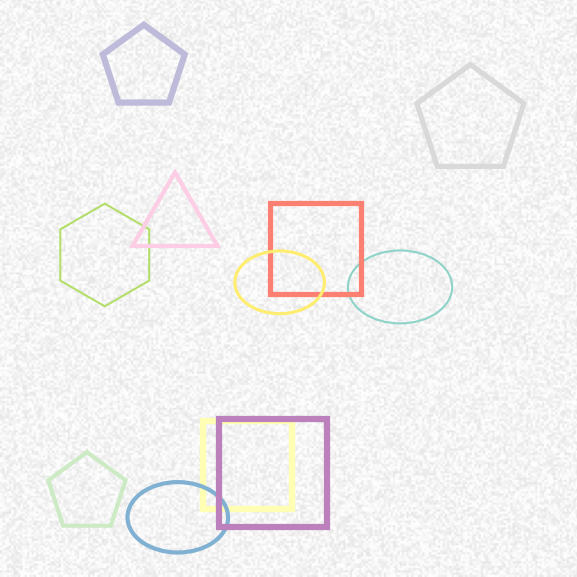[{"shape": "oval", "thickness": 1, "radius": 0.45, "center": [0.693, 0.502]}, {"shape": "square", "thickness": 3, "radius": 0.38, "center": [0.429, 0.194]}, {"shape": "pentagon", "thickness": 3, "radius": 0.37, "center": [0.249, 0.882]}, {"shape": "square", "thickness": 2.5, "radius": 0.39, "center": [0.547, 0.568]}, {"shape": "oval", "thickness": 2, "radius": 0.44, "center": [0.308, 0.103]}, {"shape": "hexagon", "thickness": 1, "radius": 0.44, "center": [0.181, 0.558]}, {"shape": "triangle", "thickness": 2, "radius": 0.42, "center": [0.303, 0.616]}, {"shape": "pentagon", "thickness": 2.5, "radius": 0.49, "center": [0.814, 0.79]}, {"shape": "square", "thickness": 3, "radius": 0.47, "center": [0.472, 0.18]}, {"shape": "pentagon", "thickness": 2, "radius": 0.35, "center": [0.151, 0.146]}, {"shape": "oval", "thickness": 1.5, "radius": 0.39, "center": [0.484, 0.51]}]